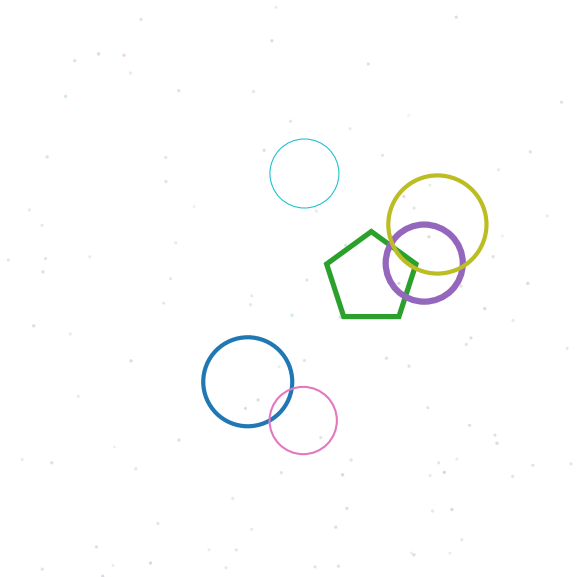[{"shape": "circle", "thickness": 2, "radius": 0.39, "center": [0.429, 0.338]}, {"shape": "pentagon", "thickness": 2.5, "radius": 0.41, "center": [0.643, 0.517]}, {"shape": "circle", "thickness": 3, "radius": 0.33, "center": [0.735, 0.544]}, {"shape": "circle", "thickness": 1, "radius": 0.29, "center": [0.525, 0.271]}, {"shape": "circle", "thickness": 2, "radius": 0.42, "center": [0.757, 0.61]}, {"shape": "circle", "thickness": 0.5, "radius": 0.3, "center": [0.527, 0.699]}]